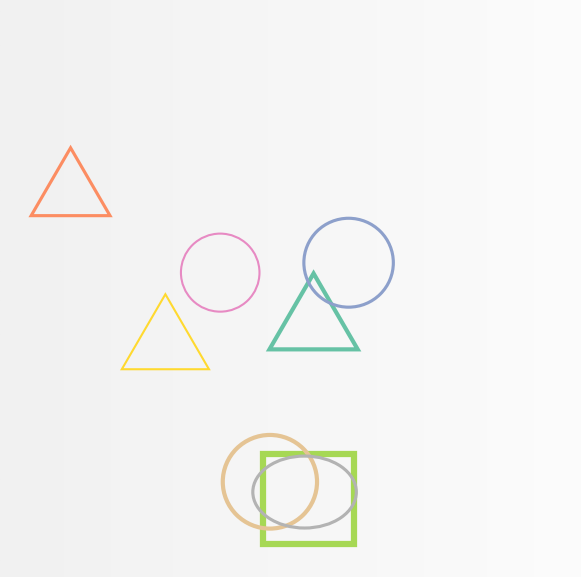[{"shape": "triangle", "thickness": 2, "radius": 0.44, "center": [0.539, 0.438]}, {"shape": "triangle", "thickness": 1.5, "radius": 0.39, "center": [0.121, 0.665]}, {"shape": "circle", "thickness": 1.5, "radius": 0.38, "center": [0.6, 0.544]}, {"shape": "circle", "thickness": 1, "radius": 0.34, "center": [0.379, 0.527]}, {"shape": "square", "thickness": 3, "radius": 0.39, "center": [0.531, 0.135]}, {"shape": "triangle", "thickness": 1, "radius": 0.43, "center": [0.285, 0.403]}, {"shape": "circle", "thickness": 2, "radius": 0.41, "center": [0.464, 0.165]}, {"shape": "oval", "thickness": 1.5, "radius": 0.45, "center": [0.524, 0.147]}]